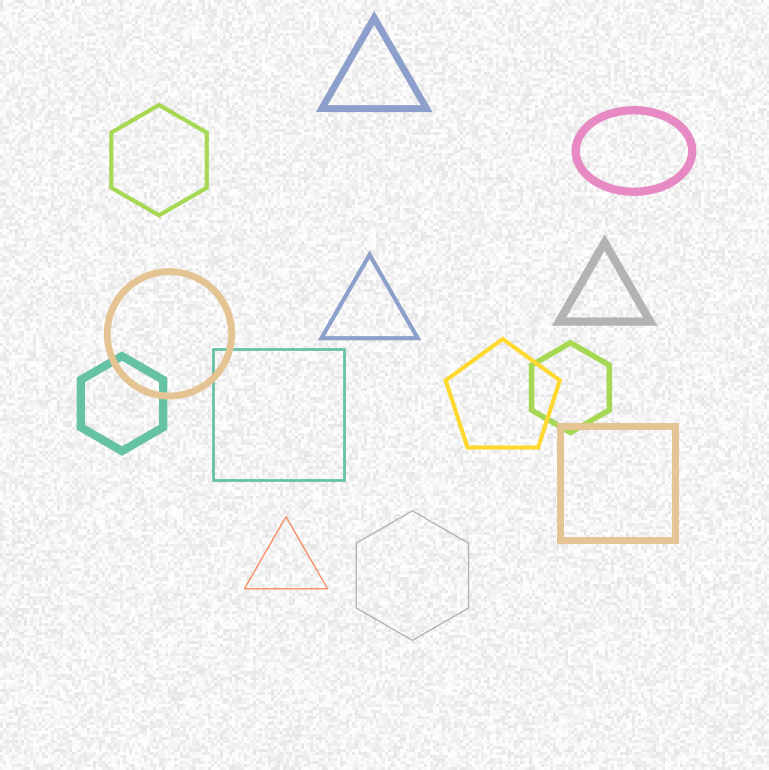[{"shape": "square", "thickness": 1, "radius": 0.43, "center": [0.362, 0.461]}, {"shape": "hexagon", "thickness": 3, "radius": 0.31, "center": [0.158, 0.476]}, {"shape": "triangle", "thickness": 0.5, "radius": 0.31, "center": [0.371, 0.267]}, {"shape": "triangle", "thickness": 2.5, "radius": 0.39, "center": [0.486, 0.898]}, {"shape": "triangle", "thickness": 1.5, "radius": 0.36, "center": [0.48, 0.597]}, {"shape": "oval", "thickness": 3, "radius": 0.38, "center": [0.823, 0.804]}, {"shape": "hexagon", "thickness": 2, "radius": 0.29, "center": [0.741, 0.497]}, {"shape": "hexagon", "thickness": 1.5, "radius": 0.36, "center": [0.207, 0.792]}, {"shape": "pentagon", "thickness": 1.5, "radius": 0.39, "center": [0.653, 0.482]}, {"shape": "circle", "thickness": 2.5, "radius": 0.4, "center": [0.22, 0.566]}, {"shape": "square", "thickness": 2.5, "radius": 0.37, "center": [0.802, 0.373]}, {"shape": "triangle", "thickness": 3, "radius": 0.34, "center": [0.785, 0.617]}, {"shape": "hexagon", "thickness": 0.5, "radius": 0.42, "center": [0.536, 0.252]}]